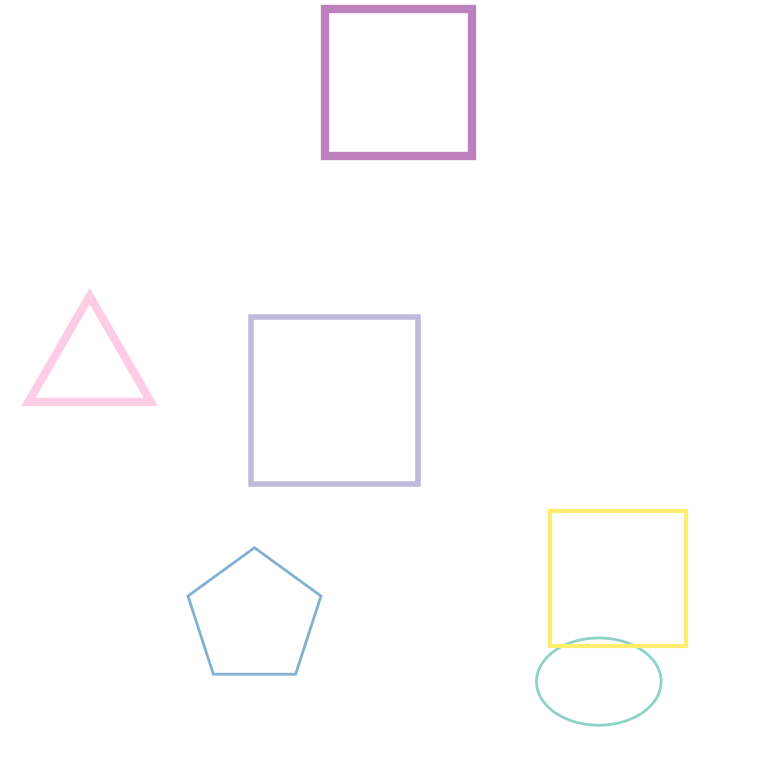[{"shape": "oval", "thickness": 1, "radius": 0.4, "center": [0.778, 0.115]}, {"shape": "square", "thickness": 2, "radius": 0.54, "center": [0.434, 0.48]}, {"shape": "pentagon", "thickness": 1, "radius": 0.45, "center": [0.33, 0.198]}, {"shape": "triangle", "thickness": 3, "radius": 0.46, "center": [0.116, 0.524]}, {"shape": "square", "thickness": 3, "radius": 0.48, "center": [0.518, 0.893]}, {"shape": "square", "thickness": 1.5, "radius": 0.44, "center": [0.803, 0.249]}]